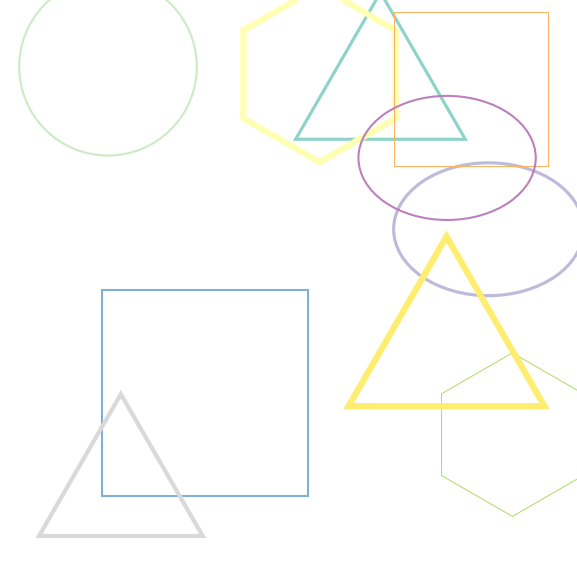[{"shape": "triangle", "thickness": 1.5, "radius": 0.85, "center": [0.659, 0.843]}, {"shape": "hexagon", "thickness": 3, "radius": 0.76, "center": [0.553, 0.87]}, {"shape": "oval", "thickness": 1.5, "radius": 0.82, "center": [0.846, 0.602]}, {"shape": "square", "thickness": 1, "radius": 0.89, "center": [0.356, 0.319]}, {"shape": "square", "thickness": 0.5, "radius": 0.67, "center": [0.815, 0.846]}, {"shape": "hexagon", "thickness": 0.5, "radius": 0.71, "center": [0.887, 0.247]}, {"shape": "triangle", "thickness": 2, "radius": 0.82, "center": [0.209, 0.153]}, {"shape": "oval", "thickness": 1, "radius": 0.77, "center": [0.774, 0.726]}, {"shape": "circle", "thickness": 1, "radius": 0.77, "center": [0.187, 0.884]}, {"shape": "triangle", "thickness": 3, "radius": 0.98, "center": [0.773, 0.394]}]